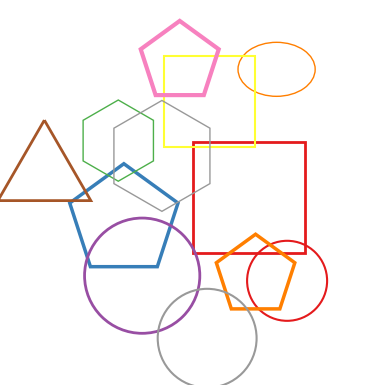[{"shape": "square", "thickness": 2, "radius": 0.72, "center": [0.647, 0.488]}, {"shape": "circle", "thickness": 1.5, "radius": 0.52, "center": [0.746, 0.271]}, {"shape": "pentagon", "thickness": 2.5, "radius": 0.74, "center": [0.322, 0.427]}, {"shape": "hexagon", "thickness": 1, "radius": 0.53, "center": [0.307, 0.635]}, {"shape": "circle", "thickness": 2, "radius": 0.75, "center": [0.369, 0.284]}, {"shape": "oval", "thickness": 1, "radius": 0.5, "center": [0.718, 0.82]}, {"shape": "pentagon", "thickness": 2.5, "radius": 0.54, "center": [0.664, 0.284]}, {"shape": "square", "thickness": 1.5, "radius": 0.59, "center": [0.544, 0.737]}, {"shape": "triangle", "thickness": 2, "radius": 0.7, "center": [0.115, 0.549]}, {"shape": "pentagon", "thickness": 3, "radius": 0.53, "center": [0.467, 0.839]}, {"shape": "circle", "thickness": 1.5, "radius": 0.64, "center": [0.538, 0.121]}, {"shape": "hexagon", "thickness": 1, "radius": 0.72, "center": [0.421, 0.595]}]